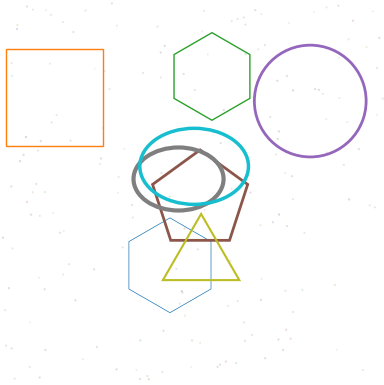[{"shape": "hexagon", "thickness": 0.5, "radius": 0.62, "center": [0.441, 0.311]}, {"shape": "square", "thickness": 1, "radius": 0.63, "center": [0.142, 0.747]}, {"shape": "hexagon", "thickness": 1, "radius": 0.57, "center": [0.551, 0.801]}, {"shape": "circle", "thickness": 2, "radius": 0.73, "center": [0.806, 0.738]}, {"shape": "pentagon", "thickness": 2, "radius": 0.65, "center": [0.52, 0.481]}, {"shape": "oval", "thickness": 3, "radius": 0.58, "center": [0.464, 0.535]}, {"shape": "triangle", "thickness": 1.5, "radius": 0.57, "center": [0.522, 0.33]}, {"shape": "oval", "thickness": 2.5, "radius": 0.71, "center": [0.504, 0.568]}]